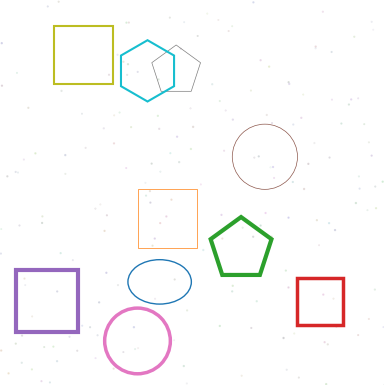[{"shape": "oval", "thickness": 1, "radius": 0.41, "center": [0.415, 0.268]}, {"shape": "square", "thickness": 0.5, "radius": 0.38, "center": [0.435, 0.431]}, {"shape": "pentagon", "thickness": 3, "radius": 0.42, "center": [0.626, 0.353]}, {"shape": "square", "thickness": 2.5, "radius": 0.3, "center": [0.831, 0.217]}, {"shape": "square", "thickness": 3, "radius": 0.4, "center": [0.122, 0.218]}, {"shape": "circle", "thickness": 0.5, "radius": 0.42, "center": [0.688, 0.593]}, {"shape": "circle", "thickness": 2.5, "radius": 0.43, "center": [0.357, 0.114]}, {"shape": "pentagon", "thickness": 0.5, "radius": 0.33, "center": [0.458, 0.817]}, {"shape": "square", "thickness": 1.5, "radius": 0.38, "center": [0.218, 0.857]}, {"shape": "hexagon", "thickness": 1.5, "radius": 0.4, "center": [0.383, 0.816]}]